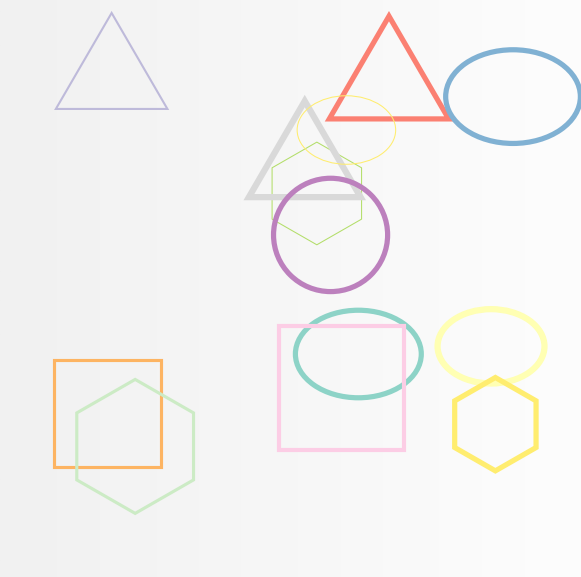[{"shape": "oval", "thickness": 2.5, "radius": 0.54, "center": [0.617, 0.386]}, {"shape": "oval", "thickness": 3, "radius": 0.46, "center": [0.845, 0.399]}, {"shape": "triangle", "thickness": 1, "radius": 0.55, "center": [0.192, 0.866]}, {"shape": "triangle", "thickness": 2.5, "radius": 0.59, "center": [0.669, 0.853]}, {"shape": "oval", "thickness": 2.5, "radius": 0.58, "center": [0.883, 0.832]}, {"shape": "square", "thickness": 1.5, "radius": 0.46, "center": [0.185, 0.283]}, {"shape": "hexagon", "thickness": 0.5, "radius": 0.44, "center": [0.545, 0.664]}, {"shape": "square", "thickness": 2, "radius": 0.54, "center": [0.587, 0.328]}, {"shape": "triangle", "thickness": 3, "radius": 0.55, "center": [0.524, 0.713]}, {"shape": "circle", "thickness": 2.5, "radius": 0.49, "center": [0.569, 0.592]}, {"shape": "hexagon", "thickness": 1.5, "radius": 0.58, "center": [0.233, 0.226]}, {"shape": "hexagon", "thickness": 2.5, "radius": 0.4, "center": [0.852, 0.265]}, {"shape": "oval", "thickness": 0.5, "radius": 0.42, "center": [0.596, 0.774]}]